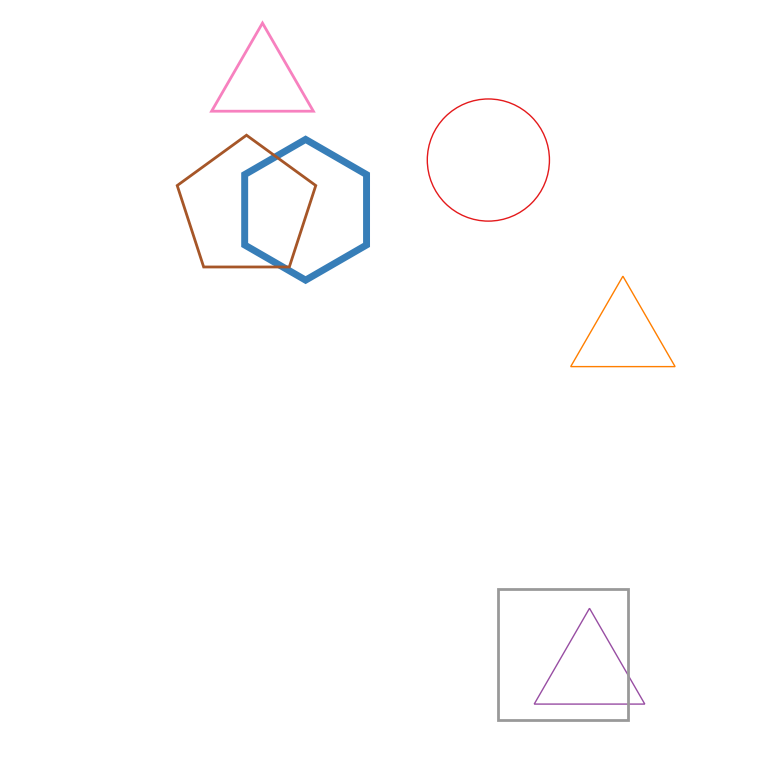[{"shape": "circle", "thickness": 0.5, "radius": 0.4, "center": [0.634, 0.792]}, {"shape": "hexagon", "thickness": 2.5, "radius": 0.46, "center": [0.397, 0.728]}, {"shape": "triangle", "thickness": 0.5, "radius": 0.41, "center": [0.766, 0.127]}, {"shape": "triangle", "thickness": 0.5, "radius": 0.39, "center": [0.809, 0.563]}, {"shape": "pentagon", "thickness": 1, "radius": 0.47, "center": [0.32, 0.73]}, {"shape": "triangle", "thickness": 1, "radius": 0.38, "center": [0.341, 0.894]}, {"shape": "square", "thickness": 1, "radius": 0.42, "center": [0.731, 0.15]}]